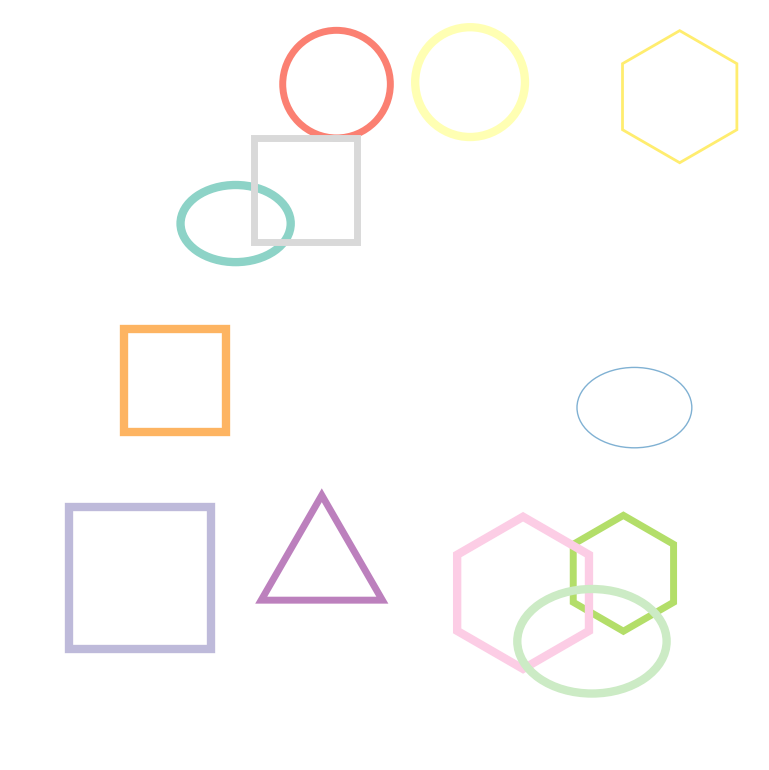[{"shape": "oval", "thickness": 3, "radius": 0.36, "center": [0.306, 0.71]}, {"shape": "circle", "thickness": 3, "radius": 0.36, "center": [0.61, 0.893]}, {"shape": "square", "thickness": 3, "radius": 0.46, "center": [0.182, 0.249]}, {"shape": "circle", "thickness": 2.5, "radius": 0.35, "center": [0.437, 0.891]}, {"shape": "oval", "thickness": 0.5, "radius": 0.37, "center": [0.824, 0.471]}, {"shape": "square", "thickness": 3, "radius": 0.33, "center": [0.227, 0.506]}, {"shape": "hexagon", "thickness": 2.5, "radius": 0.38, "center": [0.81, 0.255]}, {"shape": "hexagon", "thickness": 3, "radius": 0.49, "center": [0.679, 0.23]}, {"shape": "square", "thickness": 2.5, "radius": 0.34, "center": [0.397, 0.753]}, {"shape": "triangle", "thickness": 2.5, "radius": 0.45, "center": [0.418, 0.266]}, {"shape": "oval", "thickness": 3, "radius": 0.48, "center": [0.769, 0.167]}, {"shape": "hexagon", "thickness": 1, "radius": 0.43, "center": [0.883, 0.874]}]